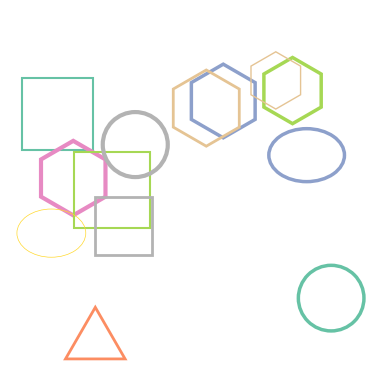[{"shape": "circle", "thickness": 2.5, "radius": 0.43, "center": [0.86, 0.226]}, {"shape": "square", "thickness": 1.5, "radius": 0.46, "center": [0.15, 0.704]}, {"shape": "triangle", "thickness": 2, "radius": 0.45, "center": [0.248, 0.112]}, {"shape": "oval", "thickness": 2.5, "radius": 0.49, "center": [0.796, 0.597]}, {"shape": "hexagon", "thickness": 2.5, "radius": 0.48, "center": [0.58, 0.738]}, {"shape": "hexagon", "thickness": 3, "radius": 0.48, "center": [0.19, 0.537]}, {"shape": "hexagon", "thickness": 2.5, "radius": 0.43, "center": [0.76, 0.765]}, {"shape": "square", "thickness": 1.5, "radius": 0.49, "center": [0.291, 0.507]}, {"shape": "oval", "thickness": 0.5, "radius": 0.45, "center": [0.133, 0.394]}, {"shape": "hexagon", "thickness": 1, "radius": 0.37, "center": [0.716, 0.791]}, {"shape": "hexagon", "thickness": 2, "radius": 0.49, "center": [0.536, 0.719]}, {"shape": "square", "thickness": 2, "radius": 0.37, "center": [0.321, 0.413]}, {"shape": "circle", "thickness": 3, "radius": 0.42, "center": [0.351, 0.624]}]